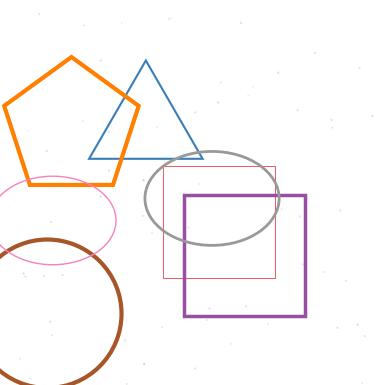[{"shape": "square", "thickness": 0.5, "radius": 0.73, "center": [0.568, 0.424]}, {"shape": "triangle", "thickness": 1.5, "radius": 0.85, "center": [0.379, 0.673]}, {"shape": "square", "thickness": 2.5, "radius": 0.79, "center": [0.635, 0.336]}, {"shape": "pentagon", "thickness": 3, "radius": 0.92, "center": [0.186, 0.668]}, {"shape": "circle", "thickness": 3, "radius": 0.96, "center": [0.123, 0.185]}, {"shape": "oval", "thickness": 1, "radius": 0.82, "center": [0.137, 0.427]}, {"shape": "oval", "thickness": 2, "radius": 0.87, "center": [0.551, 0.485]}]